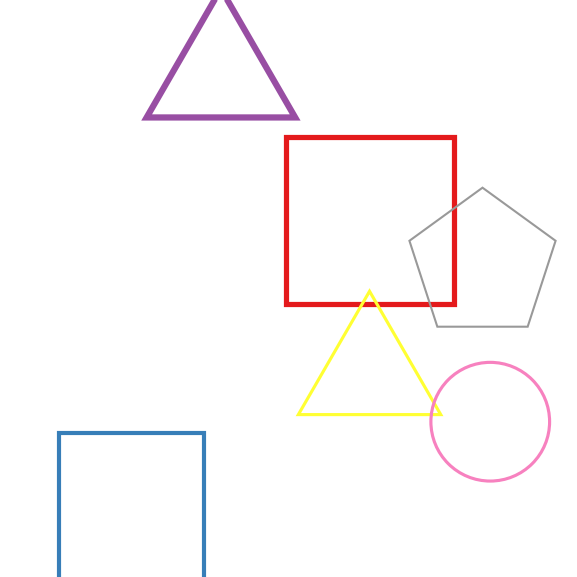[{"shape": "square", "thickness": 2.5, "radius": 0.73, "center": [0.64, 0.617]}, {"shape": "square", "thickness": 2, "radius": 0.63, "center": [0.228, 0.123]}, {"shape": "triangle", "thickness": 3, "radius": 0.74, "center": [0.383, 0.87]}, {"shape": "triangle", "thickness": 1.5, "radius": 0.71, "center": [0.64, 0.352]}, {"shape": "circle", "thickness": 1.5, "radius": 0.51, "center": [0.849, 0.269]}, {"shape": "pentagon", "thickness": 1, "radius": 0.67, "center": [0.836, 0.541]}]